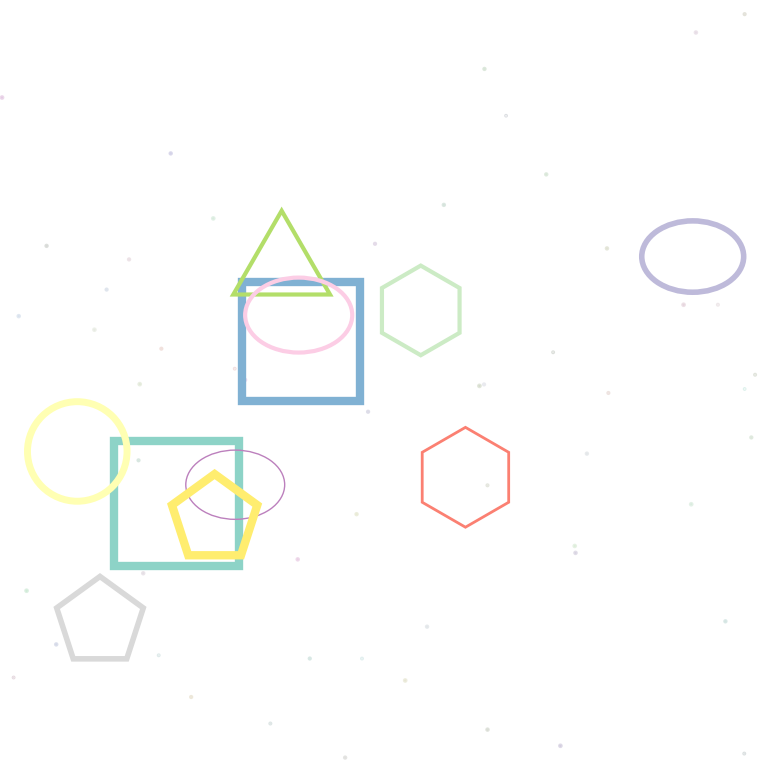[{"shape": "square", "thickness": 3, "radius": 0.41, "center": [0.229, 0.346]}, {"shape": "circle", "thickness": 2.5, "radius": 0.32, "center": [0.1, 0.414]}, {"shape": "oval", "thickness": 2, "radius": 0.33, "center": [0.9, 0.667]}, {"shape": "hexagon", "thickness": 1, "radius": 0.32, "center": [0.604, 0.38]}, {"shape": "square", "thickness": 3, "radius": 0.38, "center": [0.391, 0.556]}, {"shape": "triangle", "thickness": 1.5, "radius": 0.36, "center": [0.366, 0.654]}, {"shape": "oval", "thickness": 1.5, "radius": 0.35, "center": [0.388, 0.591]}, {"shape": "pentagon", "thickness": 2, "radius": 0.3, "center": [0.13, 0.192]}, {"shape": "oval", "thickness": 0.5, "radius": 0.32, "center": [0.306, 0.37]}, {"shape": "hexagon", "thickness": 1.5, "radius": 0.29, "center": [0.546, 0.597]}, {"shape": "pentagon", "thickness": 3, "radius": 0.29, "center": [0.279, 0.326]}]